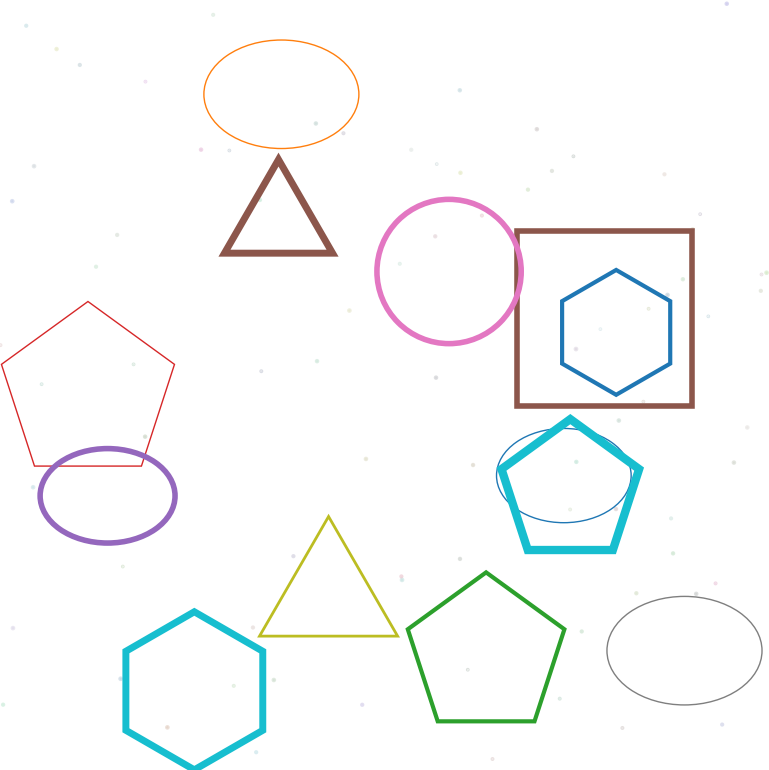[{"shape": "hexagon", "thickness": 1.5, "radius": 0.41, "center": [0.8, 0.568]}, {"shape": "oval", "thickness": 0.5, "radius": 0.44, "center": [0.732, 0.382]}, {"shape": "oval", "thickness": 0.5, "radius": 0.5, "center": [0.365, 0.878]}, {"shape": "pentagon", "thickness": 1.5, "radius": 0.53, "center": [0.631, 0.15]}, {"shape": "pentagon", "thickness": 0.5, "radius": 0.59, "center": [0.114, 0.49]}, {"shape": "oval", "thickness": 2, "radius": 0.44, "center": [0.14, 0.356]}, {"shape": "triangle", "thickness": 2.5, "radius": 0.41, "center": [0.362, 0.712]}, {"shape": "square", "thickness": 2, "radius": 0.57, "center": [0.785, 0.586]}, {"shape": "circle", "thickness": 2, "radius": 0.47, "center": [0.583, 0.647]}, {"shape": "oval", "thickness": 0.5, "radius": 0.5, "center": [0.889, 0.155]}, {"shape": "triangle", "thickness": 1, "radius": 0.52, "center": [0.427, 0.226]}, {"shape": "hexagon", "thickness": 2.5, "radius": 0.51, "center": [0.252, 0.103]}, {"shape": "pentagon", "thickness": 3, "radius": 0.47, "center": [0.741, 0.362]}]